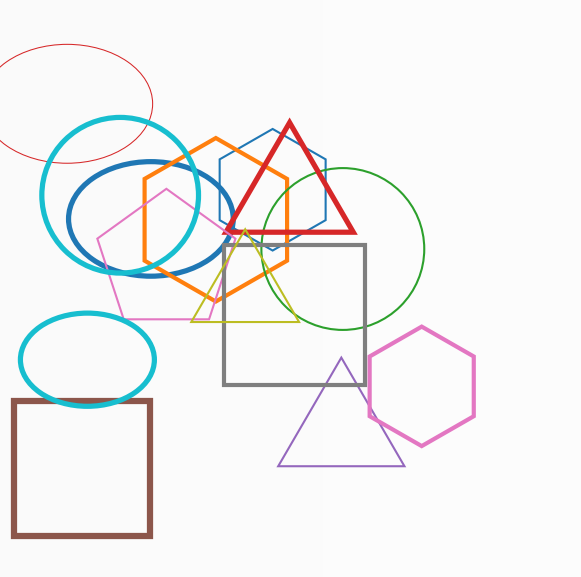[{"shape": "hexagon", "thickness": 1, "radius": 0.53, "center": [0.469, 0.671]}, {"shape": "oval", "thickness": 2.5, "radius": 0.71, "center": [0.26, 0.62]}, {"shape": "hexagon", "thickness": 2, "radius": 0.71, "center": [0.371, 0.619]}, {"shape": "circle", "thickness": 1, "radius": 0.7, "center": [0.59, 0.568]}, {"shape": "oval", "thickness": 0.5, "radius": 0.74, "center": [0.116, 0.819]}, {"shape": "triangle", "thickness": 2.5, "radius": 0.63, "center": [0.498, 0.66]}, {"shape": "triangle", "thickness": 1, "radius": 0.63, "center": [0.587, 0.254]}, {"shape": "square", "thickness": 3, "radius": 0.59, "center": [0.141, 0.187]}, {"shape": "hexagon", "thickness": 2, "radius": 0.52, "center": [0.726, 0.33]}, {"shape": "pentagon", "thickness": 1, "radius": 0.62, "center": [0.286, 0.547]}, {"shape": "square", "thickness": 2, "radius": 0.61, "center": [0.507, 0.454]}, {"shape": "triangle", "thickness": 1, "radius": 0.54, "center": [0.422, 0.495]}, {"shape": "oval", "thickness": 2.5, "radius": 0.58, "center": [0.15, 0.376]}, {"shape": "circle", "thickness": 2.5, "radius": 0.67, "center": [0.207, 0.661]}]